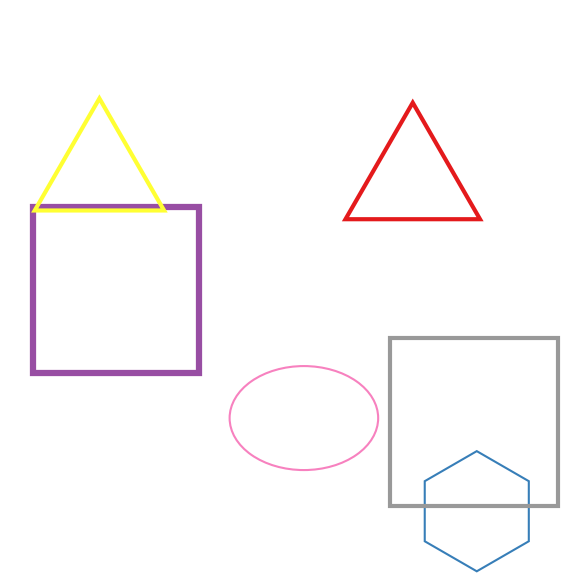[{"shape": "triangle", "thickness": 2, "radius": 0.67, "center": [0.715, 0.687]}, {"shape": "hexagon", "thickness": 1, "radius": 0.52, "center": [0.826, 0.114]}, {"shape": "square", "thickness": 3, "radius": 0.72, "center": [0.201, 0.497]}, {"shape": "triangle", "thickness": 2, "radius": 0.65, "center": [0.172, 0.699]}, {"shape": "oval", "thickness": 1, "radius": 0.64, "center": [0.526, 0.275]}, {"shape": "square", "thickness": 2, "radius": 0.73, "center": [0.82, 0.268]}]